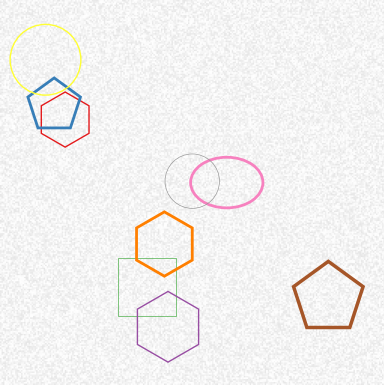[{"shape": "hexagon", "thickness": 1, "radius": 0.36, "center": [0.169, 0.689]}, {"shape": "pentagon", "thickness": 2, "radius": 0.36, "center": [0.141, 0.726]}, {"shape": "square", "thickness": 0.5, "radius": 0.38, "center": [0.382, 0.254]}, {"shape": "hexagon", "thickness": 1, "radius": 0.46, "center": [0.436, 0.151]}, {"shape": "hexagon", "thickness": 2, "radius": 0.42, "center": [0.427, 0.366]}, {"shape": "circle", "thickness": 1, "radius": 0.46, "center": [0.118, 0.845]}, {"shape": "pentagon", "thickness": 2.5, "radius": 0.47, "center": [0.853, 0.226]}, {"shape": "oval", "thickness": 2, "radius": 0.47, "center": [0.589, 0.526]}, {"shape": "circle", "thickness": 0.5, "radius": 0.35, "center": [0.499, 0.529]}]